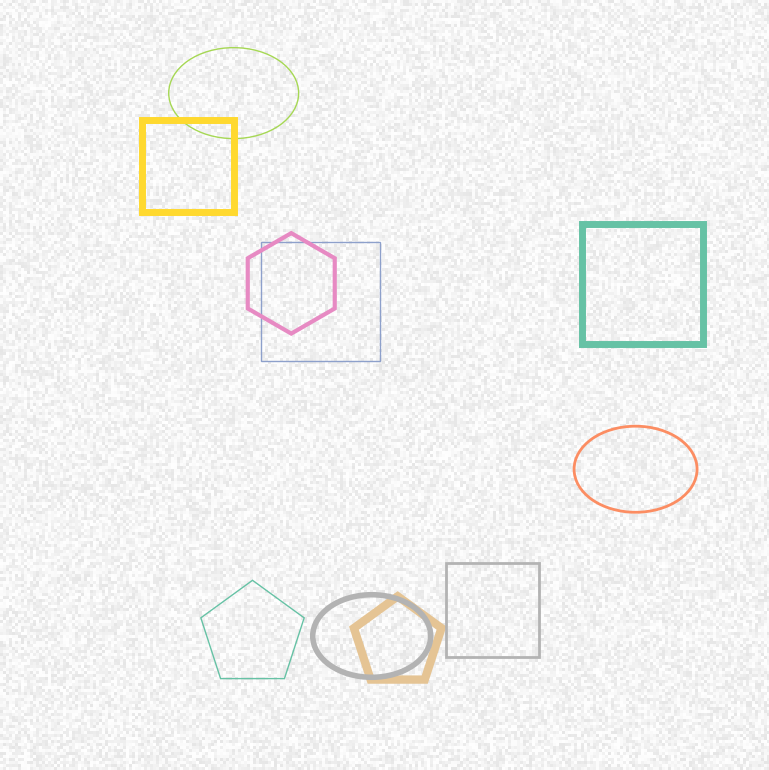[{"shape": "square", "thickness": 2.5, "radius": 0.39, "center": [0.834, 0.631]}, {"shape": "pentagon", "thickness": 0.5, "radius": 0.35, "center": [0.328, 0.176]}, {"shape": "oval", "thickness": 1, "radius": 0.4, "center": [0.825, 0.391]}, {"shape": "square", "thickness": 0.5, "radius": 0.39, "center": [0.416, 0.609]}, {"shape": "hexagon", "thickness": 1.5, "radius": 0.33, "center": [0.378, 0.632]}, {"shape": "oval", "thickness": 0.5, "radius": 0.42, "center": [0.303, 0.879]}, {"shape": "square", "thickness": 2.5, "radius": 0.3, "center": [0.244, 0.785]}, {"shape": "pentagon", "thickness": 3, "radius": 0.3, "center": [0.517, 0.166]}, {"shape": "square", "thickness": 1, "radius": 0.3, "center": [0.639, 0.208]}, {"shape": "oval", "thickness": 2, "radius": 0.38, "center": [0.483, 0.174]}]